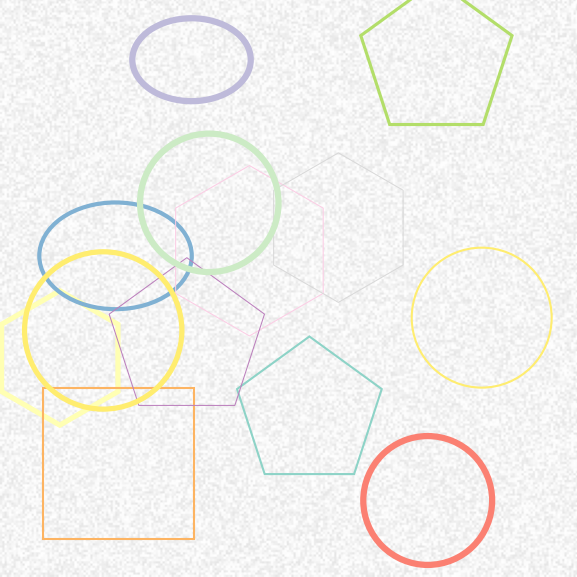[{"shape": "pentagon", "thickness": 1, "radius": 0.66, "center": [0.536, 0.285]}, {"shape": "hexagon", "thickness": 2.5, "radius": 0.58, "center": [0.103, 0.379]}, {"shape": "oval", "thickness": 3, "radius": 0.51, "center": [0.332, 0.896]}, {"shape": "circle", "thickness": 3, "radius": 0.56, "center": [0.741, 0.132]}, {"shape": "oval", "thickness": 2, "radius": 0.66, "center": [0.2, 0.556]}, {"shape": "square", "thickness": 1, "radius": 0.65, "center": [0.205, 0.196]}, {"shape": "pentagon", "thickness": 1.5, "radius": 0.69, "center": [0.756, 0.895]}, {"shape": "hexagon", "thickness": 0.5, "radius": 0.74, "center": [0.432, 0.565]}, {"shape": "hexagon", "thickness": 0.5, "radius": 0.65, "center": [0.586, 0.605]}, {"shape": "pentagon", "thickness": 0.5, "radius": 0.71, "center": [0.324, 0.412]}, {"shape": "circle", "thickness": 3, "radius": 0.6, "center": [0.362, 0.648]}, {"shape": "circle", "thickness": 2.5, "radius": 0.68, "center": [0.179, 0.427]}, {"shape": "circle", "thickness": 1, "radius": 0.61, "center": [0.834, 0.449]}]